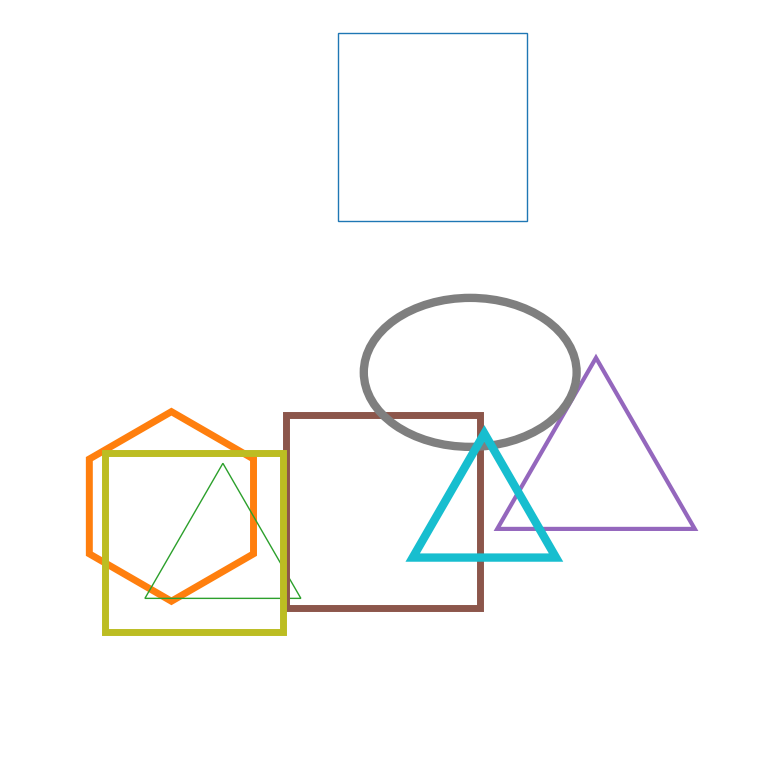[{"shape": "square", "thickness": 0.5, "radius": 0.61, "center": [0.562, 0.835]}, {"shape": "hexagon", "thickness": 2.5, "radius": 0.62, "center": [0.223, 0.342]}, {"shape": "triangle", "thickness": 0.5, "radius": 0.58, "center": [0.289, 0.281]}, {"shape": "triangle", "thickness": 1.5, "radius": 0.74, "center": [0.774, 0.387]}, {"shape": "square", "thickness": 2.5, "radius": 0.63, "center": [0.498, 0.335]}, {"shape": "oval", "thickness": 3, "radius": 0.69, "center": [0.611, 0.516]}, {"shape": "square", "thickness": 2.5, "radius": 0.58, "center": [0.252, 0.295]}, {"shape": "triangle", "thickness": 3, "radius": 0.54, "center": [0.629, 0.33]}]